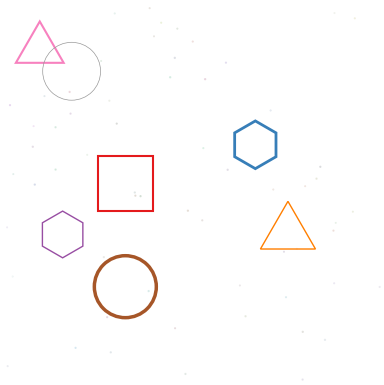[{"shape": "square", "thickness": 1.5, "radius": 0.35, "center": [0.326, 0.523]}, {"shape": "hexagon", "thickness": 2, "radius": 0.31, "center": [0.663, 0.624]}, {"shape": "hexagon", "thickness": 1, "radius": 0.3, "center": [0.163, 0.391]}, {"shape": "triangle", "thickness": 1, "radius": 0.41, "center": [0.748, 0.394]}, {"shape": "circle", "thickness": 2.5, "radius": 0.4, "center": [0.326, 0.255]}, {"shape": "triangle", "thickness": 1.5, "radius": 0.36, "center": [0.103, 0.873]}, {"shape": "circle", "thickness": 0.5, "radius": 0.38, "center": [0.186, 0.815]}]